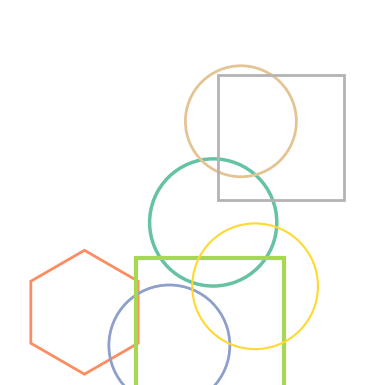[{"shape": "circle", "thickness": 2.5, "radius": 0.83, "center": [0.554, 0.422]}, {"shape": "hexagon", "thickness": 2, "radius": 0.8, "center": [0.219, 0.189]}, {"shape": "circle", "thickness": 2, "radius": 0.79, "center": [0.44, 0.103]}, {"shape": "square", "thickness": 3, "radius": 0.96, "center": [0.545, 0.137]}, {"shape": "circle", "thickness": 1.5, "radius": 0.82, "center": [0.663, 0.256]}, {"shape": "circle", "thickness": 2, "radius": 0.72, "center": [0.626, 0.685]}, {"shape": "square", "thickness": 2, "radius": 0.81, "center": [0.73, 0.642]}]